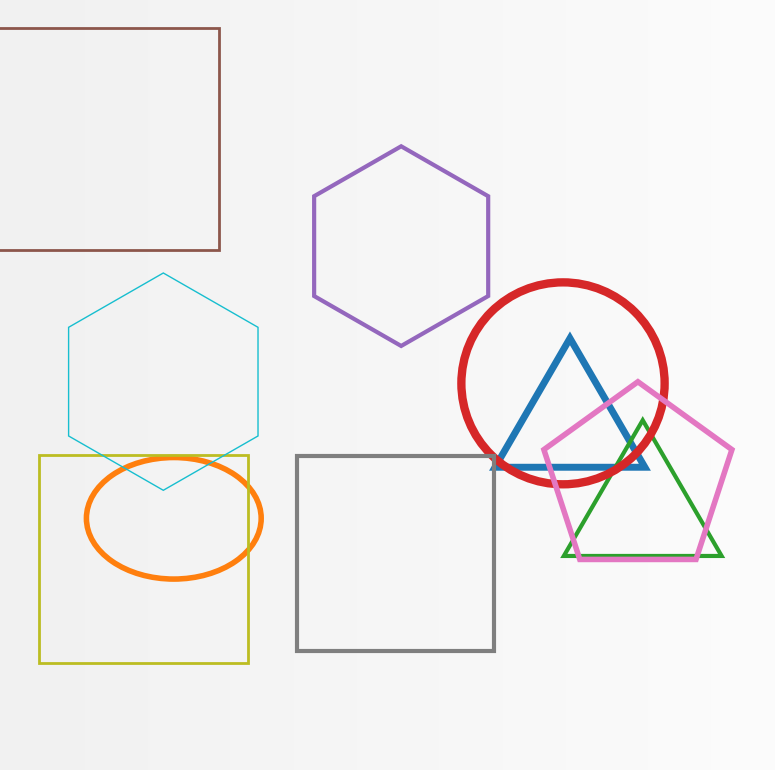[{"shape": "triangle", "thickness": 2.5, "radius": 0.56, "center": [0.735, 0.449]}, {"shape": "oval", "thickness": 2, "radius": 0.56, "center": [0.224, 0.327]}, {"shape": "triangle", "thickness": 1.5, "radius": 0.59, "center": [0.829, 0.337]}, {"shape": "circle", "thickness": 3, "radius": 0.66, "center": [0.726, 0.502]}, {"shape": "hexagon", "thickness": 1.5, "radius": 0.65, "center": [0.518, 0.68]}, {"shape": "square", "thickness": 1, "radius": 0.72, "center": [0.138, 0.819]}, {"shape": "pentagon", "thickness": 2, "radius": 0.64, "center": [0.823, 0.377]}, {"shape": "square", "thickness": 1.5, "radius": 0.63, "center": [0.51, 0.281]}, {"shape": "square", "thickness": 1, "radius": 0.67, "center": [0.185, 0.274]}, {"shape": "hexagon", "thickness": 0.5, "radius": 0.71, "center": [0.211, 0.504]}]